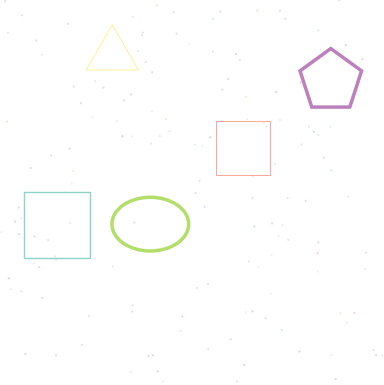[{"shape": "square", "thickness": 1, "radius": 0.43, "center": [0.148, 0.415]}, {"shape": "square", "thickness": 0.5, "radius": 0.35, "center": [0.631, 0.615]}, {"shape": "oval", "thickness": 2.5, "radius": 0.5, "center": [0.39, 0.418]}, {"shape": "pentagon", "thickness": 2.5, "radius": 0.42, "center": [0.859, 0.79]}, {"shape": "triangle", "thickness": 0.5, "radius": 0.39, "center": [0.292, 0.857]}]